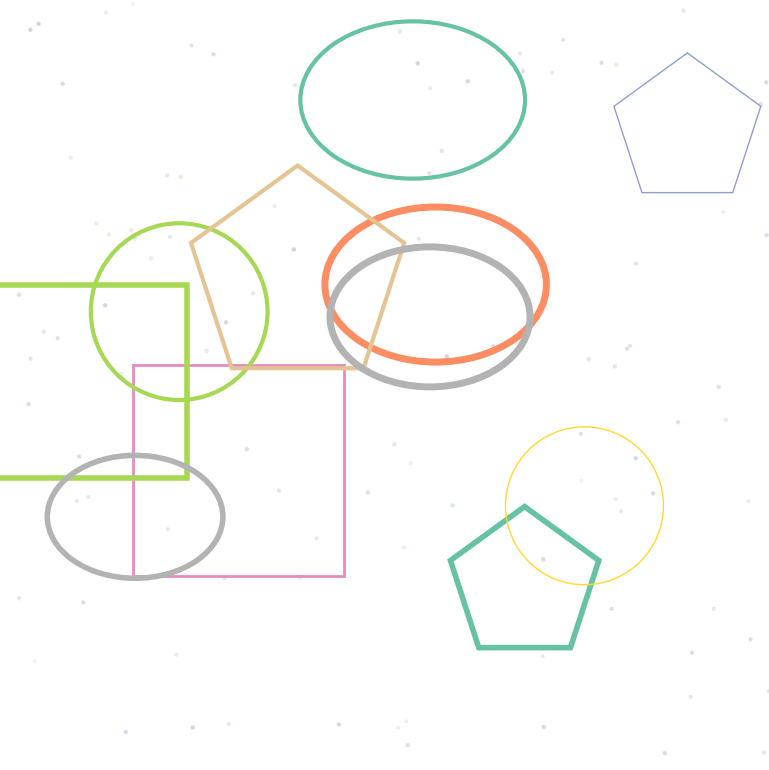[{"shape": "pentagon", "thickness": 2, "radius": 0.51, "center": [0.681, 0.241]}, {"shape": "oval", "thickness": 1.5, "radius": 0.73, "center": [0.536, 0.87]}, {"shape": "oval", "thickness": 2.5, "radius": 0.72, "center": [0.566, 0.63]}, {"shape": "pentagon", "thickness": 0.5, "radius": 0.5, "center": [0.893, 0.831]}, {"shape": "square", "thickness": 1, "radius": 0.68, "center": [0.309, 0.389]}, {"shape": "square", "thickness": 2, "radius": 0.62, "center": [0.118, 0.505]}, {"shape": "circle", "thickness": 1.5, "radius": 0.57, "center": [0.233, 0.595]}, {"shape": "circle", "thickness": 0.5, "radius": 0.51, "center": [0.759, 0.343]}, {"shape": "pentagon", "thickness": 1.5, "radius": 0.73, "center": [0.387, 0.639]}, {"shape": "oval", "thickness": 2.5, "radius": 0.65, "center": [0.558, 0.588]}, {"shape": "oval", "thickness": 2, "radius": 0.57, "center": [0.175, 0.329]}]